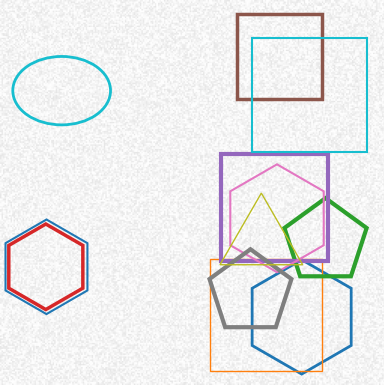[{"shape": "hexagon", "thickness": 2, "radius": 0.74, "center": [0.784, 0.177]}, {"shape": "hexagon", "thickness": 1.5, "radius": 0.61, "center": [0.121, 0.307]}, {"shape": "square", "thickness": 1, "radius": 0.72, "center": [0.691, 0.182]}, {"shape": "pentagon", "thickness": 3, "radius": 0.56, "center": [0.846, 0.373]}, {"shape": "hexagon", "thickness": 2.5, "radius": 0.56, "center": [0.119, 0.307]}, {"shape": "square", "thickness": 3, "radius": 0.69, "center": [0.714, 0.461]}, {"shape": "square", "thickness": 2.5, "radius": 0.55, "center": [0.725, 0.853]}, {"shape": "hexagon", "thickness": 1.5, "radius": 0.7, "center": [0.719, 0.433]}, {"shape": "pentagon", "thickness": 3, "radius": 0.56, "center": [0.651, 0.241]}, {"shape": "triangle", "thickness": 1, "radius": 0.62, "center": [0.679, 0.374]}, {"shape": "square", "thickness": 1.5, "radius": 0.74, "center": [0.804, 0.754]}, {"shape": "oval", "thickness": 2, "radius": 0.63, "center": [0.16, 0.765]}]